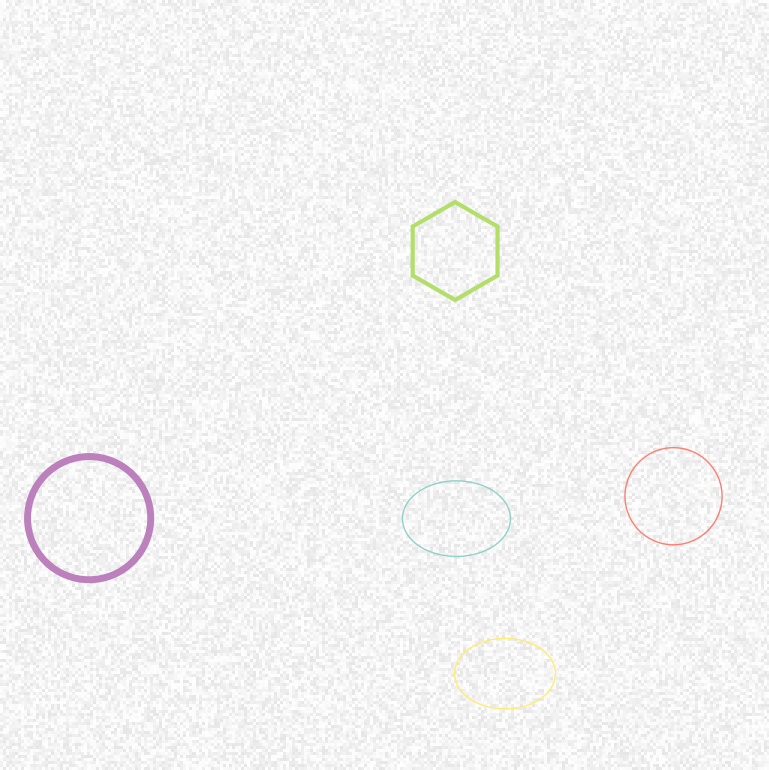[{"shape": "oval", "thickness": 0.5, "radius": 0.35, "center": [0.593, 0.326]}, {"shape": "circle", "thickness": 0.5, "radius": 0.32, "center": [0.875, 0.356]}, {"shape": "hexagon", "thickness": 1.5, "radius": 0.32, "center": [0.591, 0.674]}, {"shape": "circle", "thickness": 2.5, "radius": 0.4, "center": [0.116, 0.327]}, {"shape": "oval", "thickness": 0.5, "radius": 0.33, "center": [0.656, 0.125]}]